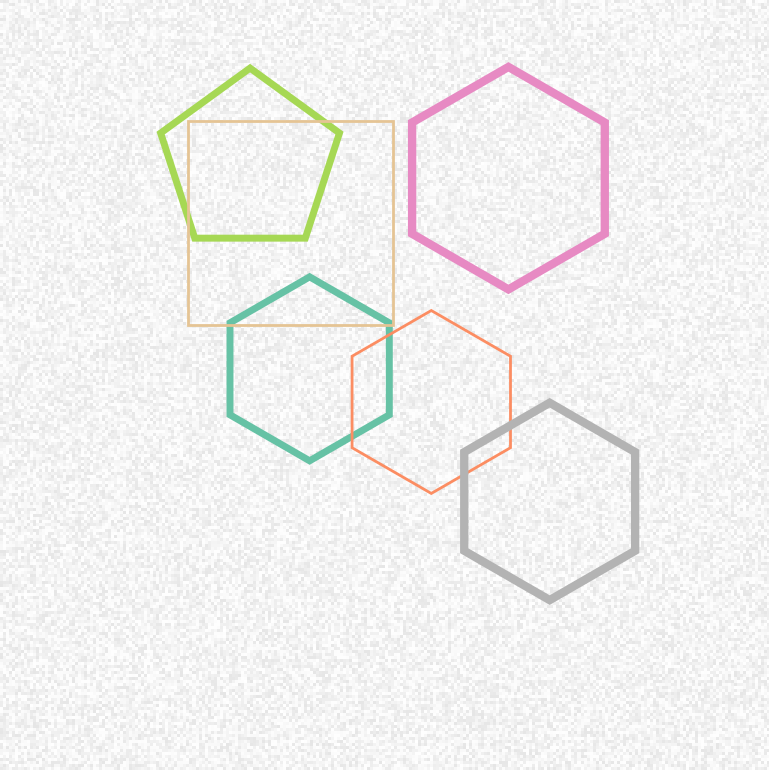[{"shape": "hexagon", "thickness": 2.5, "radius": 0.6, "center": [0.402, 0.521]}, {"shape": "hexagon", "thickness": 1, "radius": 0.59, "center": [0.56, 0.478]}, {"shape": "hexagon", "thickness": 3, "radius": 0.72, "center": [0.66, 0.769]}, {"shape": "pentagon", "thickness": 2.5, "radius": 0.61, "center": [0.325, 0.789]}, {"shape": "square", "thickness": 1, "radius": 0.66, "center": [0.377, 0.711]}, {"shape": "hexagon", "thickness": 3, "radius": 0.64, "center": [0.714, 0.349]}]